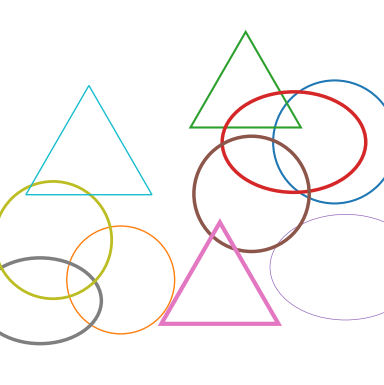[{"shape": "circle", "thickness": 1.5, "radius": 0.8, "center": [0.869, 0.631]}, {"shape": "circle", "thickness": 1, "radius": 0.7, "center": [0.314, 0.273]}, {"shape": "triangle", "thickness": 1.5, "radius": 0.83, "center": [0.638, 0.752]}, {"shape": "oval", "thickness": 2.5, "radius": 0.93, "center": [0.764, 0.631]}, {"shape": "oval", "thickness": 0.5, "radius": 0.98, "center": [0.897, 0.306]}, {"shape": "circle", "thickness": 2.5, "radius": 0.75, "center": [0.653, 0.496]}, {"shape": "triangle", "thickness": 3, "radius": 0.88, "center": [0.571, 0.247]}, {"shape": "oval", "thickness": 2.5, "radius": 0.8, "center": [0.104, 0.219]}, {"shape": "circle", "thickness": 2, "radius": 0.76, "center": [0.138, 0.376]}, {"shape": "triangle", "thickness": 1, "radius": 0.95, "center": [0.231, 0.589]}]